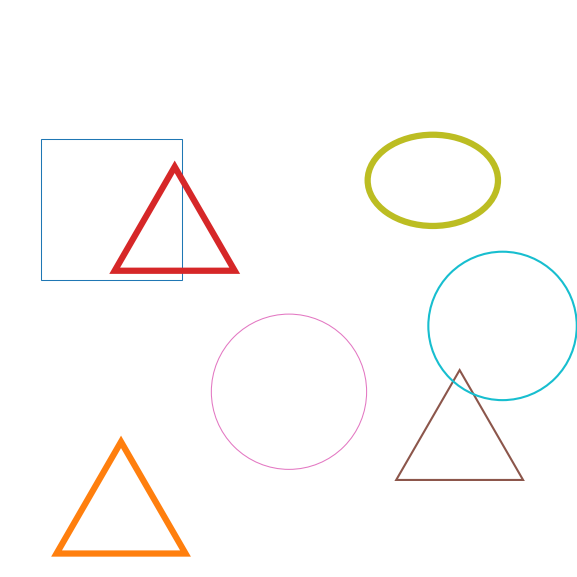[{"shape": "square", "thickness": 0.5, "radius": 0.61, "center": [0.193, 0.637]}, {"shape": "triangle", "thickness": 3, "radius": 0.64, "center": [0.21, 0.105]}, {"shape": "triangle", "thickness": 3, "radius": 0.6, "center": [0.303, 0.59]}, {"shape": "triangle", "thickness": 1, "radius": 0.63, "center": [0.796, 0.231]}, {"shape": "circle", "thickness": 0.5, "radius": 0.67, "center": [0.5, 0.321]}, {"shape": "oval", "thickness": 3, "radius": 0.56, "center": [0.749, 0.687]}, {"shape": "circle", "thickness": 1, "radius": 0.64, "center": [0.87, 0.435]}]